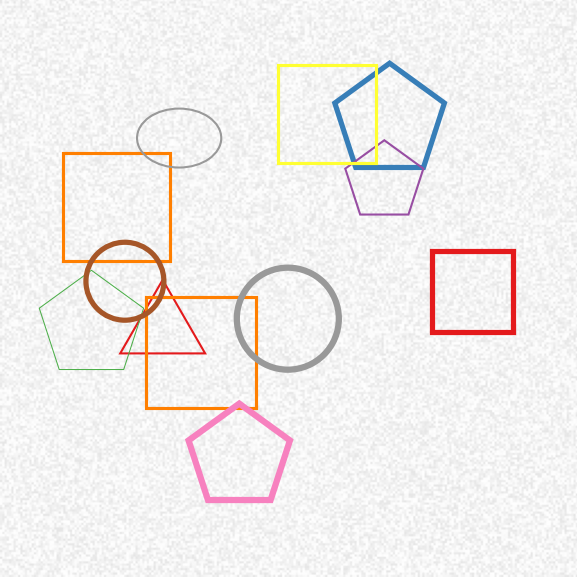[{"shape": "triangle", "thickness": 1, "radius": 0.42, "center": [0.282, 0.43]}, {"shape": "square", "thickness": 2.5, "radius": 0.35, "center": [0.819, 0.495]}, {"shape": "pentagon", "thickness": 2.5, "radius": 0.5, "center": [0.675, 0.79]}, {"shape": "pentagon", "thickness": 0.5, "radius": 0.47, "center": [0.158, 0.436]}, {"shape": "pentagon", "thickness": 1, "radius": 0.36, "center": [0.665, 0.685]}, {"shape": "square", "thickness": 1.5, "radius": 0.48, "center": [0.348, 0.388]}, {"shape": "square", "thickness": 1.5, "radius": 0.47, "center": [0.202, 0.641]}, {"shape": "square", "thickness": 1.5, "radius": 0.42, "center": [0.566, 0.801]}, {"shape": "circle", "thickness": 2.5, "radius": 0.34, "center": [0.216, 0.512]}, {"shape": "pentagon", "thickness": 3, "radius": 0.46, "center": [0.414, 0.208]}, {"shape": "circle", "thickness": 3, "radius": 0.44, "center": [0.498, 0.447]}, {"shape": "oval", "thickness": 1, "radius": 0.36, "center": [0.31, 0.76]}]